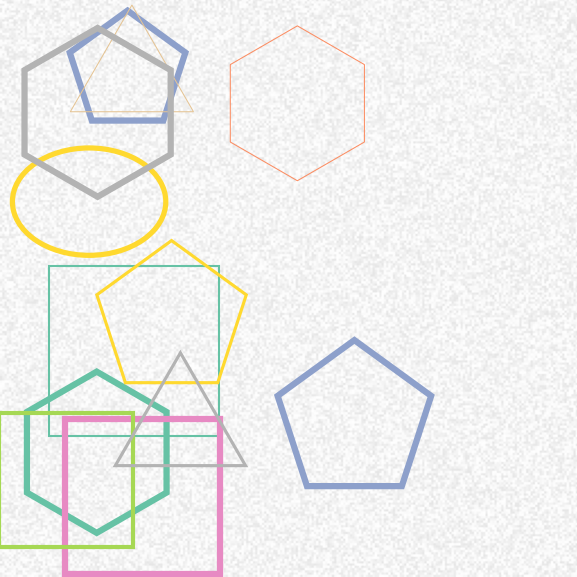[{"shape": "square", "thickness": 1, "radius": 0.74, "center": [0.232, 0.391]}, {"shape": "hexagon", "thickness": 3, "radius": 0.7, "center": [0.168, 0.216]}, {"shape": "hexagon", "thickness": 0.5, "radius": 0.67, "center": [0.515, 0.82]}, {"shape": "pentagon", "thickness": 3, "radius": 0.53, "center": [0.221, 0.876]}, {"shape": "pentagon", "thickness": 3, "radius": 0.7, "center": [0.614, 0.27]}, {"shape": "square", "thickness": 3, "radius": 0.67, "center": [0.247, 0.14]}, {"shape": "square", "thickness": 2, "radius": 0.58, "center": [0.114, 0.168]}, {"shape": "pentagon", "thickness": 1.5, "radius": 0.68, "center": [0.297, 0.447]}, {"shape": "oval", "thickness": 2.5, "radius": 0.66, "center": [0.154, 0.65]}, {"shape": "triangle", "thickness": 0.5, "radius": 0.62, "center": [0.228, 0.867]}, {"shape": "hexagon", "thickness": 3, "radius": 0.73, "center": [0.169, 0.805]}, {"shape": "triangle", "thickness": 1.5, "radius": 0.65, "center": [0.312, 0.258]}]